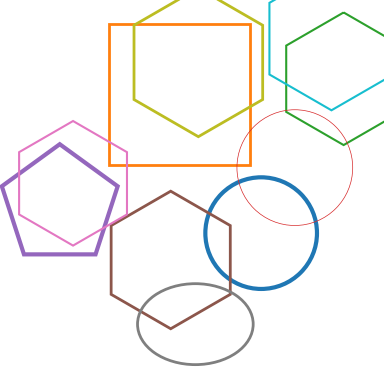[{"shape": "circle", "thickness": 3, "radius": 0.72, "center": [0.678, 0.394]}, {"shape": "square", "thickness": 2, "radius": 0.91, "center": [0.466, 0.755]}, {"shape": "hexagon", "thickness": 1.5, "radius": 0.86, "center": [0.893, 0.795]}, {"shape": "circle", "thickness": 0.5, "radius": 0.75, "center": [0.766, 0.565]}, {"shape": "pentagon", "thickness": 3, "radius": 0.79, "center": [0.155, 0.467]}, {"shape": "hexagon", "thickness": 2, "radius": 0.89, "center": [0.443, 0.325]}, {"shape": "hexagon", "thickness": 1.5, "radius": 0.81, "center": [0.19, 0.524]}, {"shape": "oval", "thickness": 2, "radius": 0.75, "center": [0.507, 0.158]}, {"shape": "hexagon", "thickness": 2, "radius": 0.96, "center": [0.515, 0.838]}, {"shape": "hexagon", "thickness": 1.5, "radius": 0.93, "center": [0.861, 0.9]}]